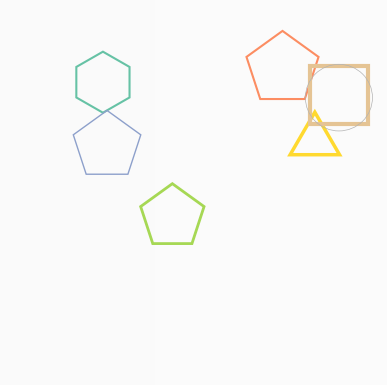[{"shape": "hexagon", "thickness": 1.5, "radius": 0.4, "center": [0.266, 0.786]}, {"shape": "pentagon", "thickness": 1.5, "radius": 0.49, "center": [0.729, 0.822]}, {"shape": "pentagon", "thickness": 1, "radius": 0.46, "center": [0.276, 0.622]}, {"shape": "pentagon", "thickness": 2, "radius": 0.43, "center": [0.445, 0.437]}, {"shape": "triangle", "thickness": 2.5, "radius": 0.37, "center": [0.812, 0.635]}, {"shape": "square", "thickness": 3, "radius": 0.37, "center": [0.875, 0.753]}, {"shape": "circle", "thickness": 0.5, "radius": 0.43, "center": [0.875, 0.746]}]